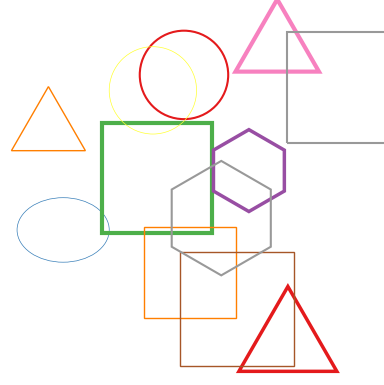[{"shape": "triangle", "thickness": 2.5, "radius": 0.73, "center": [0.748, 0.109]}, {"shape": "circle", "thickness": 1.5, "radius": 0.57, "center": [0.478, 0.805]}, {"shape": "oval", "thickness": 0.5, "radius": 0.6, "center": [0.164, 0.403]}, {"shape": "square", "thickness": 3, "radius": 0.71, "center": [0.408, 0.537]}, {"shape": "hexagon", "thickness": 2.5, "radius": 0.53, "center": [0.647, 0.557]}, {"shape": "triangle", "thickness": 1, "radius": 0.55, "center": [0.126, 0.664]}, {"shape": "square", "thickness": 1, "radius": 0.59, "center": [0.494, 0.292]}, {"shape": "circle", "thickness": 0.5, "radius": 0.57, "center": [0.397, 0.765]}, {"shape": "square", "thickness": 1, "radius": 0.74, "center": [0.617, 0.198]}, {"shape": "triangle", "thickness": 3, "radius": 0.63, "center": [0.72, 0.877]}, {"shape": "square", "thickness": 1.5, "radius": 0.73, "center": [0.891, 0.773]}, {"shape": "hexagon", "thickness": 1.5, "radius": 0.74, "center": [0.575, 0.433]}]